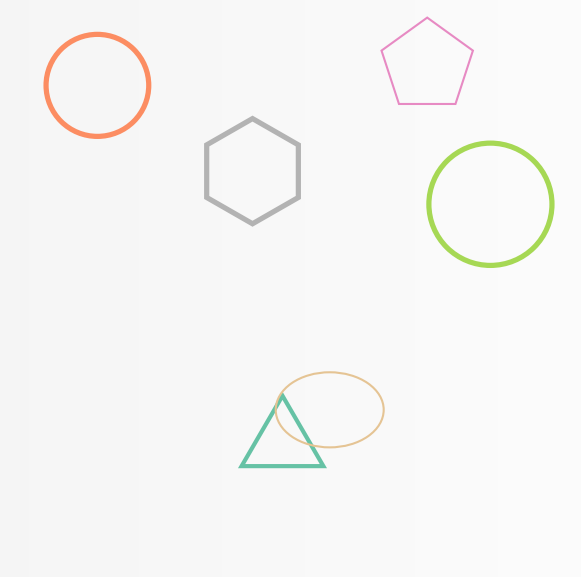[{"shape": "triangle", "thickness": 2, "radius": 0.41, "center": [0.486, 0.233]}, {"shape": "circle", "thickness": 2.5, "radius": 0.44, "center": [0.168, 0.851]}, {"shape": "pentagon", "thickness": 1, "radius": 0.41, "center": [0.735, 0.886]}, {"shape": "circle", "thickness": 2.5, "radius": 0.53, "center": [0.844, 0.645]}, {"shape": "oval", "thickness": 1, "radius": 0.46, "center": [0.567, 0.289]}, {"shape": "hexagon", "thickness": 2.5, "radius": 0.46, "center": [0.434, 0.703]}]